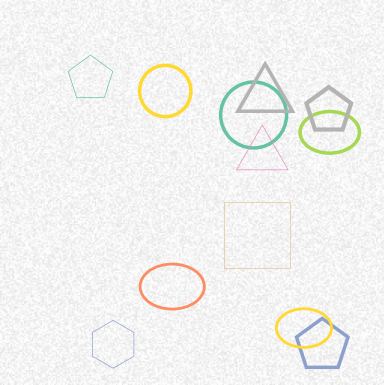[{"shape": "pentagon", "thickness": 0.5, "radius": 0.31, "center": [0.235, 0.796]}, {"shape": "circle", "thickness": 2.5, "radius": 0.43, "center": [0.659, 0.701]}, {"shape": "oval", "thickness": 2, "radius": 0.42, "center": [0.447, 0.256]}, {"shape": "hexagon", "thickness": 0.5, "radius": 0.31, "center": [0.294, 0.106]}, {"shape": "pentagon", "thickness": 2.5, "radius": 0.35, "center": [0.837, 0.103]}, {"shape": "triangle", "thickness": 0.5, "radius": 0.39, "center": [0.681, 0.598]}, {"shape": "oval", "thickness": 2.5, "radius": 0.39, "center": [0.857, 0.656]}, {"shape": "oval", "thickness": 2, "radius": 0.36, "center": [0.79, 0.148]}, {"shape": "circle", "thickness": 2.5, "radius": 0.33, "center": [0.429, 0.764]}, {"shape": "square", "thickness": 0.5, "radius": 0.43, "center": [0.668, 0.389]}, {"shape": "triangle", "thickness": 2.5, "radius": 0.41, "center": [0.689, 0.752]}, {"shape": "pentagon", "thickness": 3, "radius": 0.31, "center": [0.854, 0.713]}]